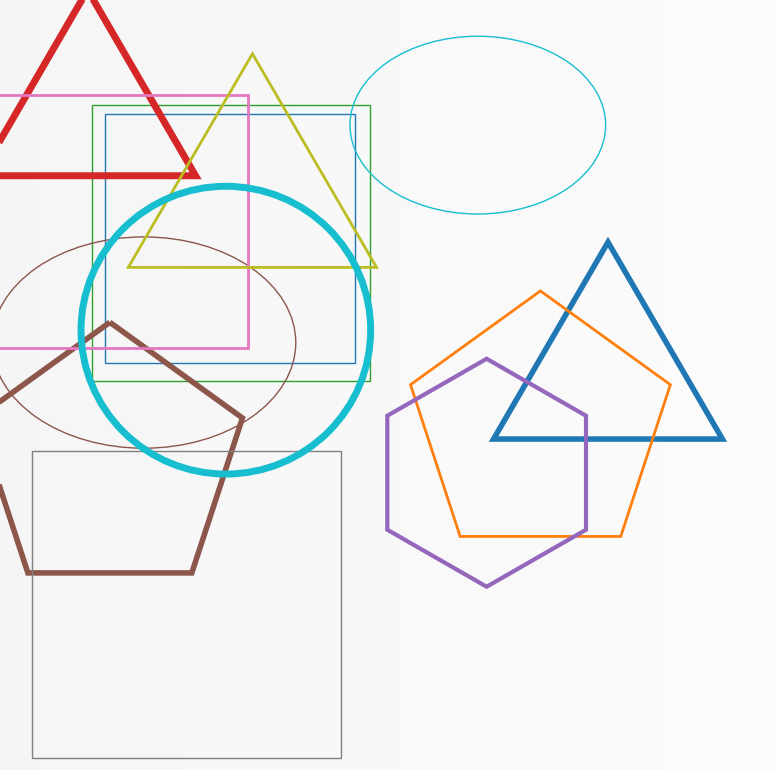[{"shape": "square", "thickness": 0.5, "radius": 0.81, "center": [0.297, 0.69]}, {"shape": "triangle", "thickness": 2, "radius": 0.85, "center": [0.784, 0.515]}, {"shape": "pentagon", "thickness": 1, "radius": 0.88, "center": [0.697, 0.446]}, {"shape": "square", "thickness": 0.5, "radius": 0.9, "center": [0.298, 0.684]}, {"shape": "triangle", "thickness": 2.5, "radius": 0.8, "center": [0.113, 0.852]}, {"shape": "hexagon", "thickness": 1.5, "radius": 0.74, "center": [0.628, 0.386]}, {"shape": "oval", "thickness": 0.5, "radius": 0.98, "center": [0.186, 0.555]}, {"shape": "pentagon", "thickness": 2, "radius": 0.9, "center": [0.142, 0.402]}, {"shape": "square", "thickness": 1, "radius": 0.82, "center": [0.156, 0.712]}, {"shape": "square", "thickness": 0.5, "radius": 1.0, "center": [0.24, 0.215]}, {"shape": "triangle", "thickness": 1, "radius": 0.92, "center": [0.326, 0.745]}, {"shape": "oval", "thickness": 0.5, "radius": 0.82, "center": [0.617, 0.837]}, {"shape": "circle", "thickness": 2.5, "radius": 0.93, "center": [0.291, 0.571]}]